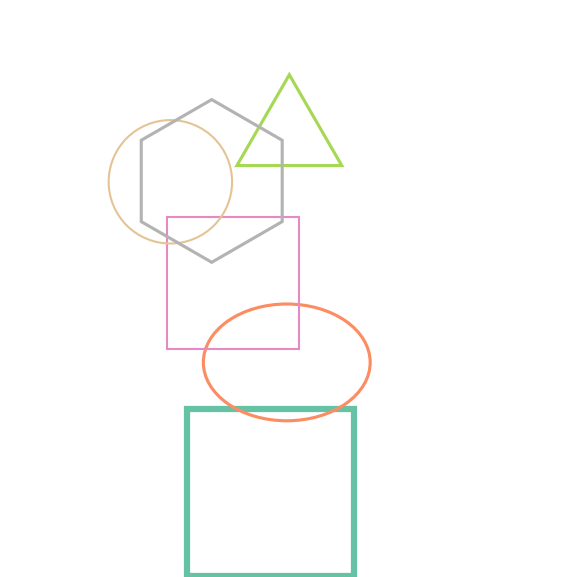[{"shape": "square", "thickness": 3, "radius": 0.72, "center": [0.468, 0.147]}, {"shape": "oval", "thickness": 1.5, "radius": 0.72, "center": [0.497, 0.372]}, {"shape": "square", "thickness": 1, "radius": 0.57, "center": [0.404, 0.509]}, {"shape": "triangle", "thickness": 1.5, "radius": 0.52, "center": [0.501, 0.765]}, {"shape": "circle", "thickness": 1, "radius": 0.53, "center": [0.295, 0.684]}, {"shape": "hexagon", "thickness": 1.5, "radius": 0.7, "center": [0.367, 0.686]}]